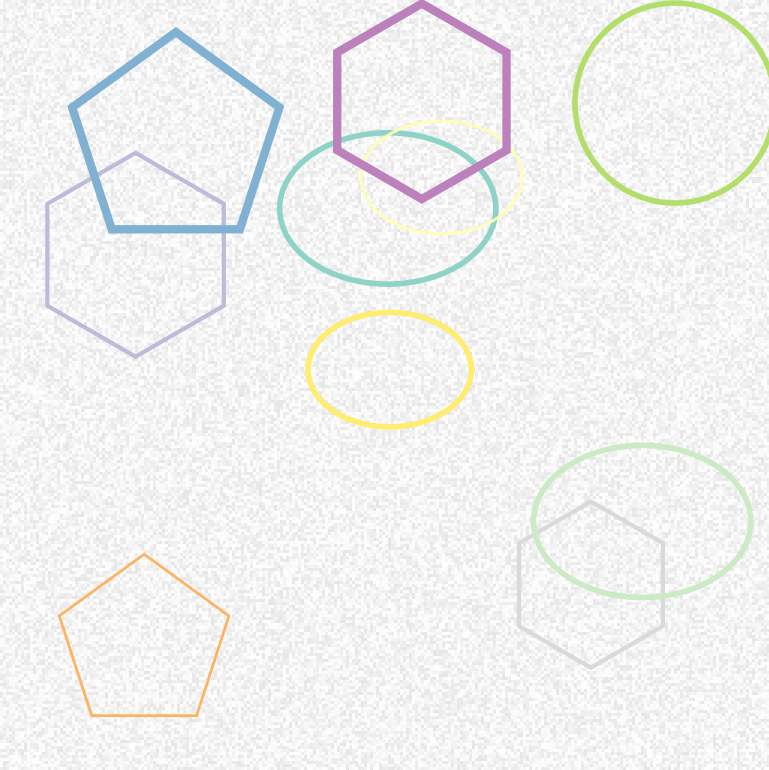[{"shape": "oval", "thickness": 2, "radius": 0.7, "center": [0.504, 0.729]}, {"shape": "oval", "thickness": 1, "radius": 0.52, "center": [0.573, 0.77]}, {"shape": "hexagon", "thickness": 1.5, "radius": 0.66, "center": [0.176, 0.669]}, {"shape": "pentagon", "thickness": 3, "radius": 0.71, "center": [0.228, 0.817]}, {"shape": "pentagon", "thickness": 1, "radius": 0.58, "center": [0.187, 0.164]}, {"shape": "circle", "thickness": 2, "radius": 0.65, "center": [0.877, 0.866]}, {"shape": "hexagon", "thickness": 1.5, "radius": 0.54, "center": [0.767, 0.241]}, {"shape": "hexagon", "thickness": 3, "radius": 0.63, "center": [0.548, 0.868]}, {"shape": "oval", "thickness": 2, "radius": 0.71, "center": [0.834, 0.323]}, {"shape": "oval", "thickness": 2, "radius": 0.53, "center": [0.506, 0.52]}]